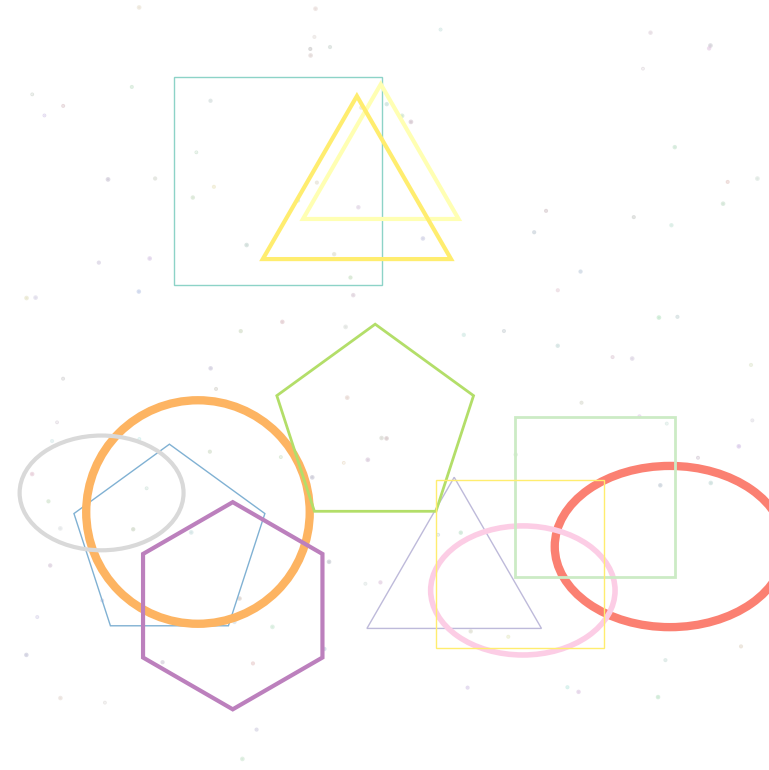[{"shape": "square", "thickness": 0.5, "radius": 0.67, "center": [0.361, 0.765]}, {"shape": "triangle", "thickness": 1.5, "radius": 0.58, "center": [0.495, 0.774]}, {"shape": "triangle", "thickness": 0.5, "radius": 0.65, "center": [0.59, 0.249]}, {"shape": "oval", "thickness": 3, "radius": 0.75, "center": [0.87, 0.29]}, {"shape": "pentagon", "thickness": 0.5, "radius": 0.65, "center": [0.22, 0.293]}, {"shape": "circle", "thickness": 3, "radius": 0.73, "center": [0.257, 0.335]}, {"shape": "pentagon", "thickness": 1, "radius": 0.67, "center": [0.487, 0.445]}, {"shape": "oval", "thickness": 2, "radius": 0.6, "center": [0.679, 0.233]}, {"shape": "oval", "thickness": 1.5, "radius": 0.53, "center": [0.132, 0.36]}, {"shape": "hexagon", "thickness": 1.5, "radius": 0.67, "center": [0.302, 0.213]}, {"shape": "square", "thickness": 1, "radius": 0.52, "center": [0.772, 0.354]}, {"shape": "triangle", "thickness": 1.5, "radius": 0.71, "center": [0.464, 0.734]}, {"shape": "square", "thickness": 0.5, "radius": 0.55, "center": [0.675, 0.267]}]